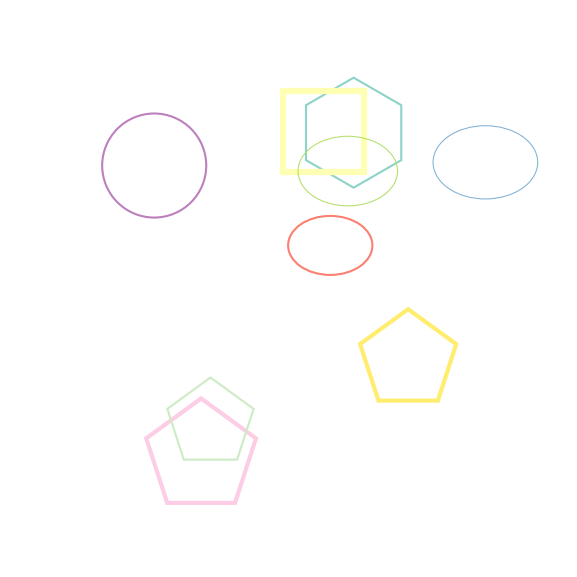[{"shape": "hexagon", "thickness": 1, "radius": 0.48, "center": [0.612, 0.769]}, {"shape": "square", "thickness": 3, "radius": 0.35, "center": [0.56, 0.771]}, {"shape": "oval", "thickness": 1, "radius": 0.36, "center": [0.572, 0.574]}, {"shape": "oval", "thickness": 0.5, "radius": 0.45, "center": [0.84, 0.718]}, {"shape": "oval", "thickness": 0.5, "radius": 0.43, "center": [0.602, 0.703]}, {"shape": "pentagon", "thickness": 2, "radius": 0.5, "center": [0.348, 0.209]}, {"shape": "circle", "thickness": 1, "radius": 0.45, "center": [0.267, 0.712]}, {"shape": "pentagon", "thickness": 1, "radius": 0.39, "center": [0.364, 0.267]}, {"shape": "pentagon", "thickness": 2, "radius": 0.44, "center": [0.707, 0.376]}]